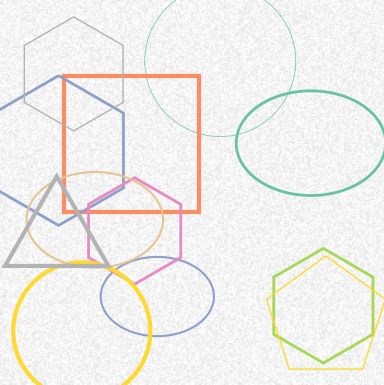[{"shape": "circle", "thickness": 0.5, "radius": 0.98, "center": [0.572, 0.841]}, {"shape": "oval", "thickness": 2, "radius": 0.97, "center": [0.808, 0.628]}, {"shape": "square", "thickness": 3, "radius": 0.88, "center": [0.342, 0.626]}, {"shape": "hexagon", "thickness": 2, "radius": 0.97, "center": [0.152, 0.609]}, {"shape": "oval", "thickness": 1.5, "radius": 0.74, "center": [0.409, 0.23]}, {"shape": "hexagon", "thickness": 2, "radius": 0.69, "center": [0.35, 0.4]}, {"shape": "hexagon", "thickness": 2, "radius": 0.74, "center": [0.84, 0.206]}, {"shape": "pentagon", "thickness": 1, "radius": 0.81, "center": [0.847, 0.173]}, {"shape": "circle", "thickness": 3, "radius": 0.89, "center": [0.212, 0.141]}, {"shape": "oval", "thickness": 1.5, "radius": 0.89, "center": [0.246, 0.429]}, {"shape": "triangle", "thickness": 3, "radius": 0.78, "center": [0.147, 0.387]}, {"shape": "hexagon", "thickness": 1, "radius": 0.74, "center": [0.191, 0.808]}]